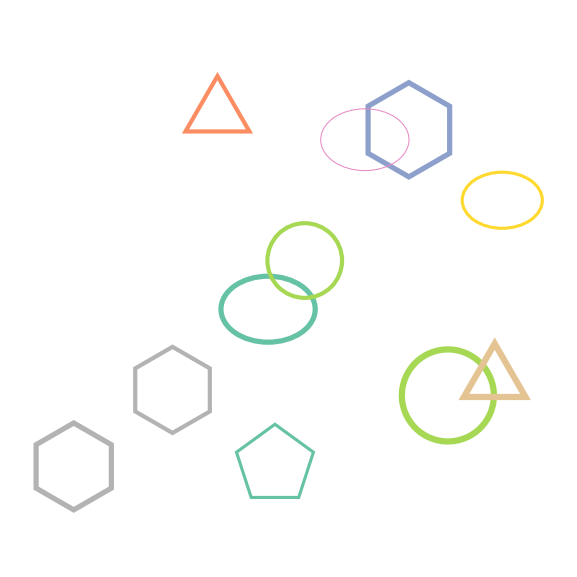[{"shape": "oval", "thickness": 2.5, "radius": 0.41, "center": [0.464, 0.464]}, {"shape": "pentagon", "thickness": 1.5, "radius": 0.35, "center": [0.476, 0.194]}, {"shape": "triangle", "thickness": 2, "radius": 0.32, "center": [0.377, 0.803]}, {"shape": "hexagon", "thickness": 2.5, "radius": 0.41, "center": [0.708, 0.774]}, {"shape": "oval", "thickness": 0.5, "radius": 0.38, "center": [0.632, 0.757]}, {"shape": "circle", "thickness": 3, "radius": 0.4, "center": [0.776, 0.314]}, {"shape": "circle", "thickness": 2, "radius": 0.32, "center": [0.528, 0.548]}, {"shape": "oval", "thickness": 1.5, "radius": 0.35, "center": [0.87, 0.652]}, {"shape": "triangle", "thickness": 3, "radius": 0.31, "center": [0.857, 0.343]}, {"shape": "hexagon", "thickness": 2.5, "radius": 0.38, "center": [0.128, 0.191]}, {"shape": "hexagon", "thickness": 2, "radius": 0.37, "center": [0.299, 0.324]}]